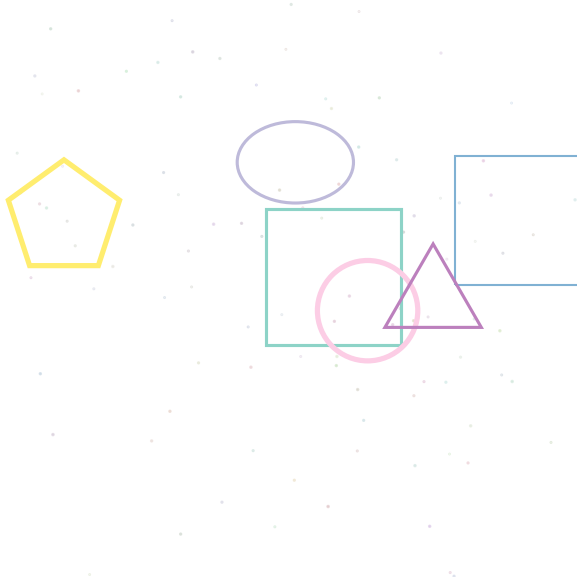[{"shape": "square", "thickness": 1.5, "radius": 0.59, "center": [0.577, 0.52]}, {"shape": "oval", "thickness": 1.5, "radius": 0.5, "center": [0.511, 0.718]}, {"shape": "square", "thickness": 1, "radius": 0.56, "center": [0.9, 0.617]}, {"shape": "circle", "thickness": 2.5, "radius": 0.43, "center": [0.637, 0.461]}, {"shape": "triangle", "thickness": 1.5, "radius": 0.48, "center": [0.75, 0.48]}, {"shape": "pentagon", "thickness": 2.5, "radius": 0.51, "center": [0.111, 0.621]}]